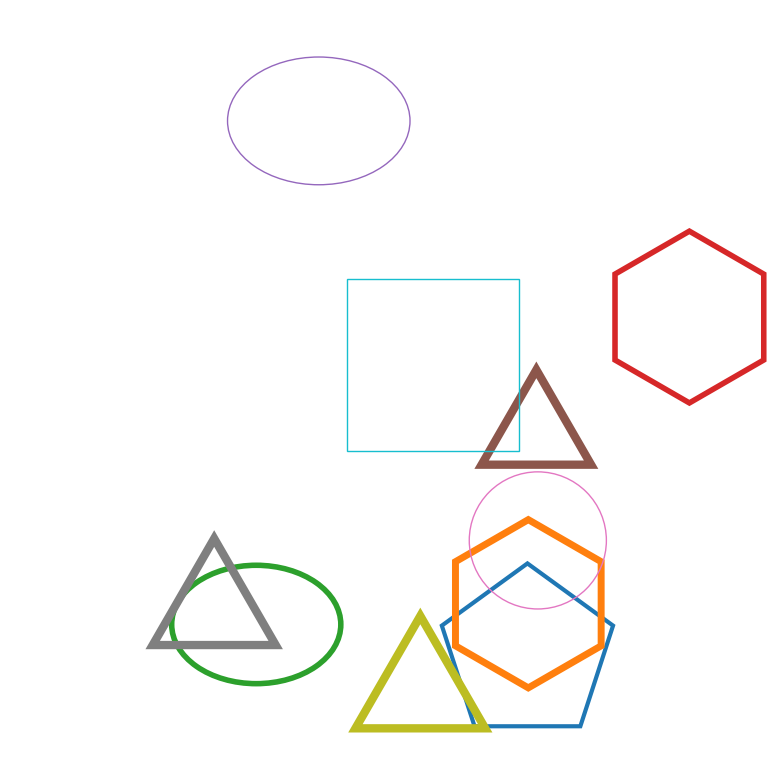[{"shape": "pentagon", "thickness": 1.5, "radius": 0.58, "center": [0.685, 0.151]}, {"shape": "hexagon", "thickness": 2.5, "radius": 0.55, "center": [0.686, 0.216]}, {"shape": "oval", "thickness": 2, "radius": 0.55, "center": [0.333, 0.189]}, {"shape": "hexagon", "thickness": 2, "radius": 0.56, "center": [0.895, 0.588]}, {"shape": "oval", "thickness": 0.5, "radius": 0.59, "center": [0.414, 0.843]}, {"shape": "triangle", "thickness": 3, "radius": 0.41, "center": [0.697, 0.438]}, {"shape": "circle", "thickness": 0.5, "radius": 0.45, "center": [0.698, 0.298]}, {"shape": "triangle", "thickness": 3, "radius": 0.46, "center": [0.278, 0.208]}, {"shape": "triangle", "thickness": 3, "radius": 0.49, "center": [0.546, 0.103]}, {"shape": "square", "thickness": 0.5, "radius": 0.56, "center": [0.562, 0.526]}]